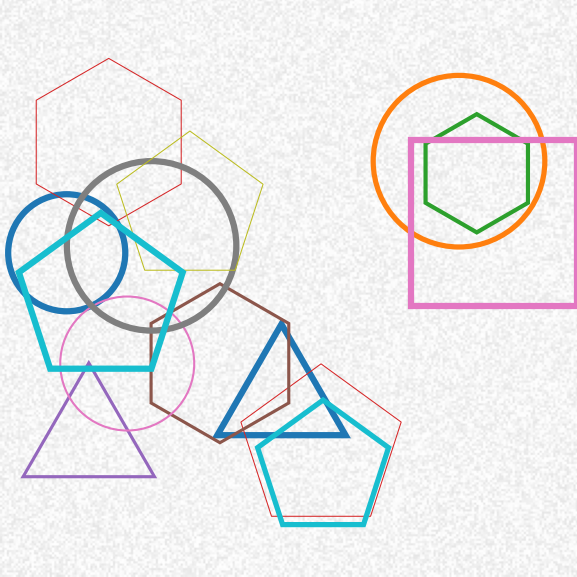[{"shape": "circle", "thickness": 3, "radius": 0.51, "center": [0.116, 0.561]}, {"shape": "triangle", "thickness": 3, "radius": 0.64, "center": [0.487, 0.31]}, {"shape": "circle", "thickness": 2.5, "radius": 0.74, "center": [0.795, 0.72]}, {"shape": "hexagon", "thickness": 2, "radius": 0.51, "center": [0.826, 0.699]}, {"shape": "pentagon", "thickness": 0.5, "radius": 0.73, "center": [0.556, 0.223]}, {"shape": "hexagon", "thickness": 0.5, "radius": 0.72, "center": [0.188, 0.753]}, {"shape": "triangle", "thickness": 1.5, "radius": 0.66, "center": [0.154, 0.239]}, {"shape": "hexagon", "thickness": 1.5, "radius": 0.69, "center": [0.381, 0.37]}, {"shape": "square", "thickness": 3, "radius": 0.72, "center": [0.855, 0.613]}, {"shape": "circle", "thickness": 1, "radius": 0.58, "center": [0.22, 0.37]}, {"shape": "circle", "thickness": 3, "radius": 0.73, "center": [0.262, 0.573]}, {"shape": "pentagon", "thickness": 0.5, "radius": 0.67, "center": [0.329, 0.639]}, {"shape": "pentagon", "thickness": 2.5, "radius": 0.6, "center": [0.559, 0.187]}, {"shape": "pentagon", "thickness": 3, "radius": 0.75, "center": [0.175, 0.481]}]